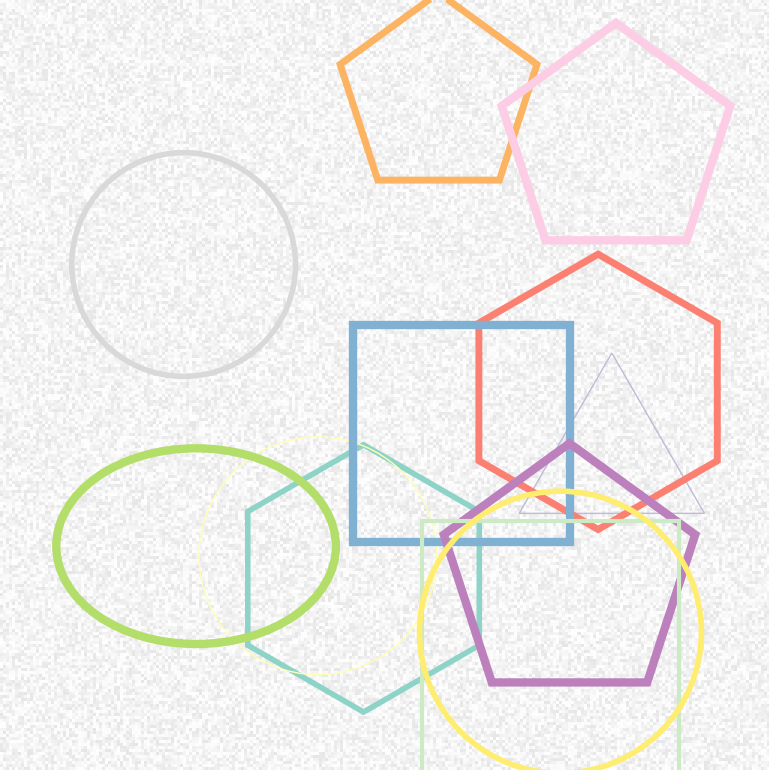[{"shape": "hexagon", "thickness": 2, "radius": 0.87, "center": [0.472, 0.249]}, {"shape": "circle", "thickness": 0.5, "radius": 0.77, "center": [0.413, 0.278]}, {"shape": "triangle", "thickness": 0.5, "radius": 0.69, "center": [0.795, 0.403]}, {"shape": "hexagon", "thickness": 2.5, "radius": 0.89, "center": [0.777, 0.491]}, {"shape": "square", "thickness": 3, "radius": 0.71, "center": [0.599, 0.437]}, {"shape": "pentagon", "thickness": 2.5, "radius": 0.67, "center": [0.57, 0.875]}, {"shape": "oval", "thickness": 3, "radius": 0.91, "center": [0.255, 0.291]}, {"shape": "pentagon", "thickness": 3, "radius": 0.78, "center": [0.8, 0.814]}, {"shape": "circle", "thickness": 2, "radius": 0.73, "center": [0.239, 0.656]}, {"shape": "pentagon", "thickness": 3, "radius": 0.86, "center": [0.74, 0.253]}, {"shape": "square", "thickness": 1.5, "radius": 0.83, "center": [0.715, 0.157]}, {"shape": "circle", "thickness": 2, "radius": 0.92, "center": [0.728, 0.179]}]